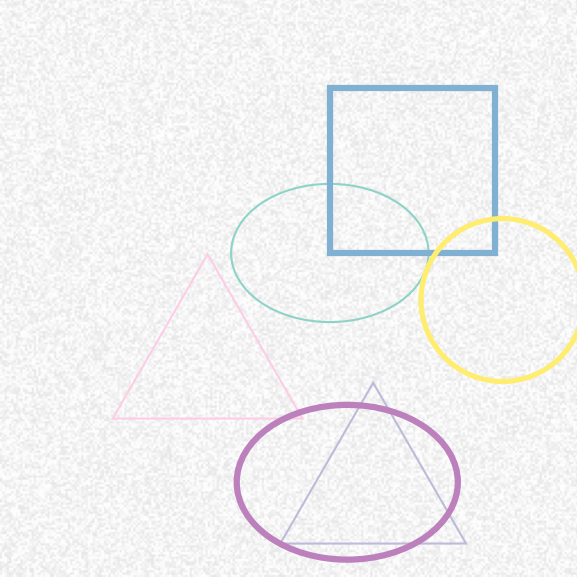[{"shape": "oval", "thickness": 1, "radius": 0.85, "center": [0.571, 0.561]}, {"shape": "triangle", "thickness": 1, "radius": 0.93, "center": [0.646, 0.151]}, {"shape": "square", "thickness": 3, "radius": 0.72, "center": [0.715, 0.704]}, {"shape": "triangle", "thickness": 1, "radius": 0.95, "center": [0.359, 0.369]}, {"shape": "oval", "thickness": 3, "radius": 0.96, "center": [0.601, 0.164]}, {"shape": "circle", "thickness": 2.5, "radius": 0.71, "center": [0.87, 0.48]}]